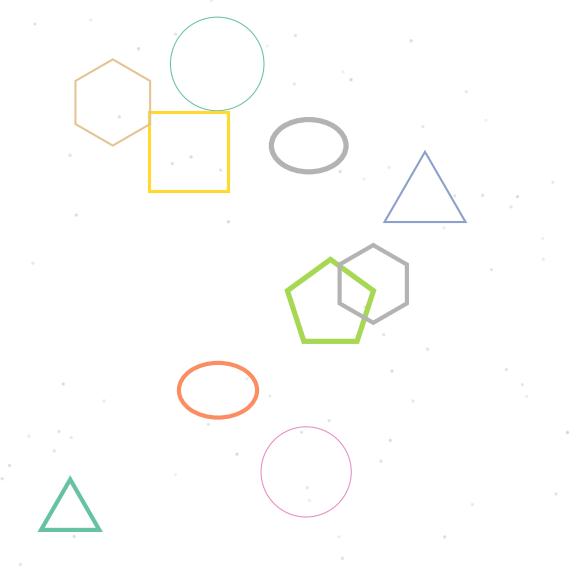[{"shape": "circle", "thickness": 0.5, "radius": 0.41, "center": [0.376, 0.888]}, {"shape": "triangle", "thickness": 2, "radius": 0.29, "center": [0.122, 0.111]}, {"shape": "oval", "thickness": 2, "radius": 0.34, "center": [0.377, 0.323]}, {"shape": "triangle", "thickness": 1, "radius": 0.41, "center": [0.736, 0.655]}, {"shape": "circle", "thickness": 0.5, "radius": 0.39, "center": [0.53, 0.182]}, {"shape": "pentagon", "thickness": 2.5, "radius": 0.39, "center": [0.572, 0.471]}, {"shape": "square", "thickness": 1.5, "radius": 0.34, "center": [0.326, 0.737]}, {"shape": "hexagon", "thickness": 1, "radius": 0.37, "center": [0.195, 0.822]}, {"shape": "oval", "thickness": 2.5, "radius": 0.32, "center": [0.535, 0.747]}, {"shape": "hexagon", "thickness": 2, "radius": 0.34, "center": [0.646, 0.507]}]